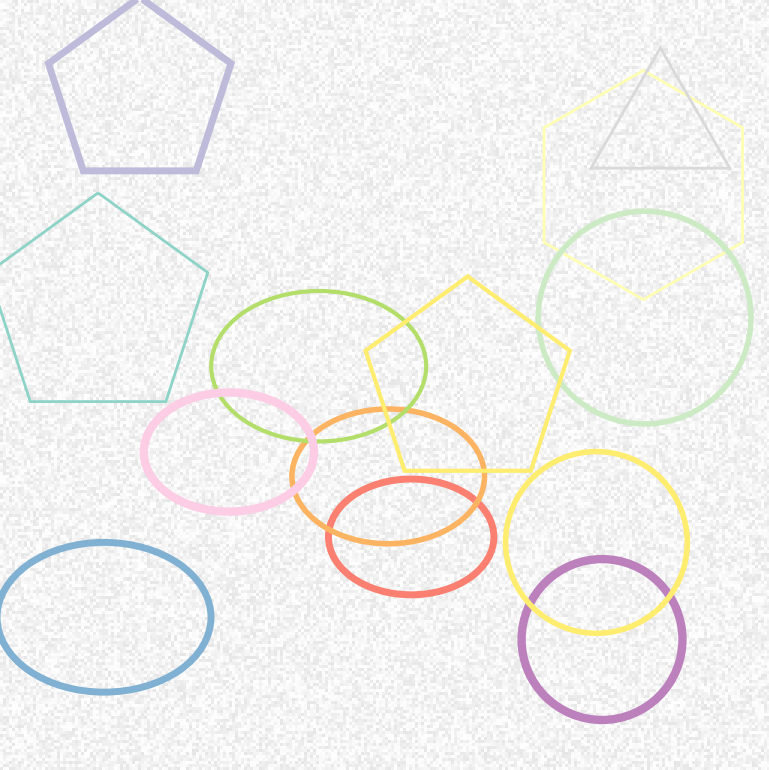[{"shape": "pentagon", "thickness": 1, "radius": 0.75, "center": [0.127, 0.6]}, {"shape": "hexagon", "thickness": 1, "radius": 0.74, "center": [0.835, 0.76]}, {"shape": "pentagon", "thickness": 2.5, "radius": 0.62, "center": [0.181, 0.879]}, {"shape": "oval", "thickness": 2.5, "radius": 0.54, "center": [0.534, 0.303]}, {"shape": "oval", "thickness": 2.5, "radius": 0.69, "center": [0.135, 0.198]}, {"shape": "oval", "thickness": 2, "radius": 0.63, "center": [0.504, 0.381]}, {"shape": "oval", "thickness": 1.5, "radius": 0.7, "center": [0.414, 0.524]}, {"shape": "oval", "thickness": 3, "radius": 0.55, "center": [0.297, 0.413]}, {"shape": "triangle", "thickness": 1, "radius": 0.52, "center": [0.858, 0.834]}, {"shape": "circle", "thickness": 3, "radius": 0.52, "center": [0.782, 0.169]}, {"shape": "circle", "thickness": 2, "radius": 0.69, "center": [0.837, 0.588]}, {"shape": "circle", "thickness": 2, "radius": 0.59, "center": [0.775, 0.296]}, {"shape": "pentagon", "thickness": 1.5, "radius": 0.7, "center": [0.607, 0.501]}]